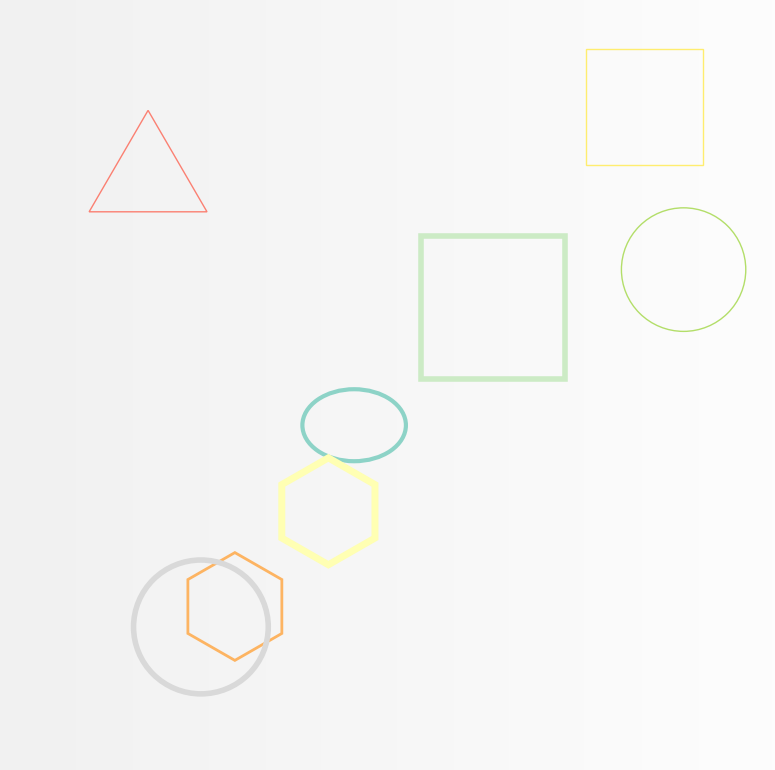[{"shape": "oval", "thickness": 1.5, "radius": 0.33, "center": [0.457, 0.448]}, {"shape": "hexagon", "thickness": 2.5, "radius": 0.35, "center": [0.424, 0.336]}, {"shape": "triangle", "thickness": 0.5, "radius": 0.44, "center": [0.191, 0.769]}, {"shape": "hexagon", "thickness": 1, "radius": 0.35, "center": [0.303, 0.212]}, {"shape": "circle", "thickness": 0.5, "radius": 0.4, "center": [0.882, 0.65]}, {"shape": "circle", "thickness": 2, "radius": 0.43, "center": [0.259, 0.186]}, {"shape": "square", "thickness": 2, "radius": 0.46, "center": [0.636, 0.6]}, {"shape": "square", "thickness": 0.5, "radius": 0.38, "center": [0.831, 0.861]}]